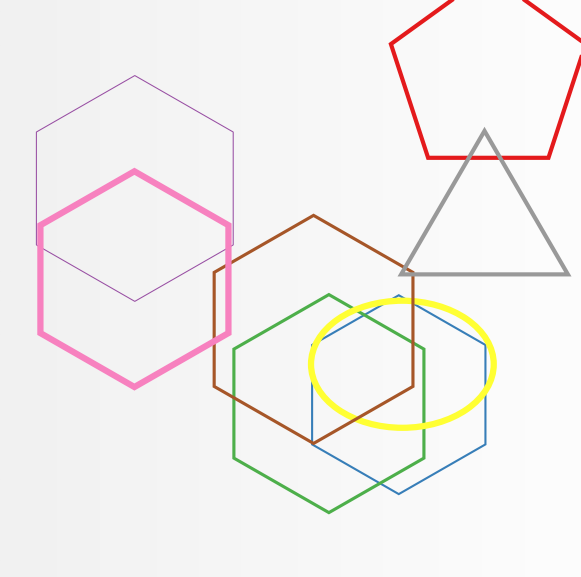[{"shape": "pentagon", "thickness": 2, "radius": 0.88, "center": [0.84, 0.868]}, {"shape": "hexagon", "thickness": 1, "radius": 0.86, "center": [0.686, 0.316]}, {"shape": "hexagon", "thickness": 1.5, "radius": 0.94, "center": [0.566, 0.3]}, {"shape": "hexagon", "thickness": 0.5, "radius": 0.98, "center": [0.232, 0.673]}, {"shape": "oval", "thickness": 3, "radius": 0.79, "center": [0.692, 0.368]}, {"shape": "hexagon", "thickness": 1.5, "radius": 0.99, "center": [0.539, 0.429]}, {"shape": "hexagon", "thickness": 3, "radius": 0.93, "center": [0.231, 0.516]}, {"shape": "triangle", "thickness": 2, "radius": 0.83, "center": [0.834, 0.607]}]